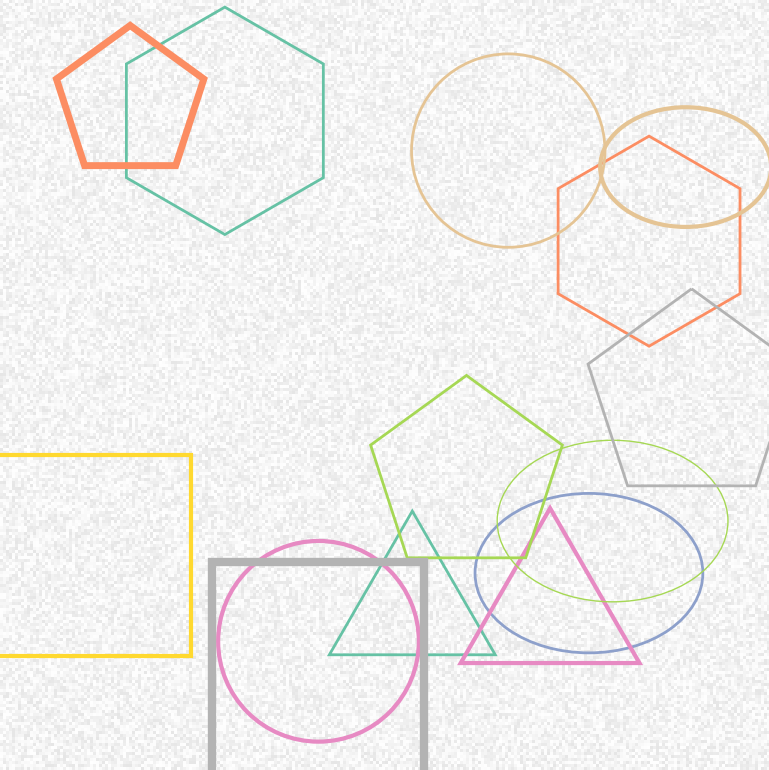[{"shape": "hexagon", "thickness": 1, "radius": 0.74, "center": [0.292, 0.843]}, {"shape": "triangle", "thickness": 1, "radius": 0.62, "center": [0.535, 0.212]}, {"shape": "hexagon", "thickness": 1, "radius": 0.68, "center": [0.843, 0.687]}, {"shape": "pentagon", "thickness": 2.5, "radius": 0.5, "center": [0.169, 0.866]}, {"shape": "oval", "thickness": 1, "radius": 0.74, "center": [0.765, 0.256]}, {"shape": "triangle", "thickness": 1.5, "radius": 0.67, "center": [0.714, 0.206]}, {"shape": "circle", "thickness": 1.5, "radius": 0.65, "center": [0.414, 0.167]}, {"shape": "oval", "thickness": 0.5, "radius": 0.75, "center": [0.796, 0.323]}, {"shape": "pentagon", "thickness": 1, "radius": 0.65, "center": [0.606, 0.382]}, {"shape": "square", "thickness": 1.5, "radius": 0.65, "center": [0.118, 0.278]}, {"shape": "circle", "thickness": 1, "radius": 0.63, "center": [0.66, 0.804]}, {"shape": "oval", "thickness": 1.5, "radius": 0.56, "center": [0.89, 0.783]}, {"shape": "pentagon", "thickness": 1, "radius": 0.71, "center": [0.898, 0.483]}, {"shape": "square", "thickness": 3, "radius": 0.69, "center": [0.413, 0.132]}]